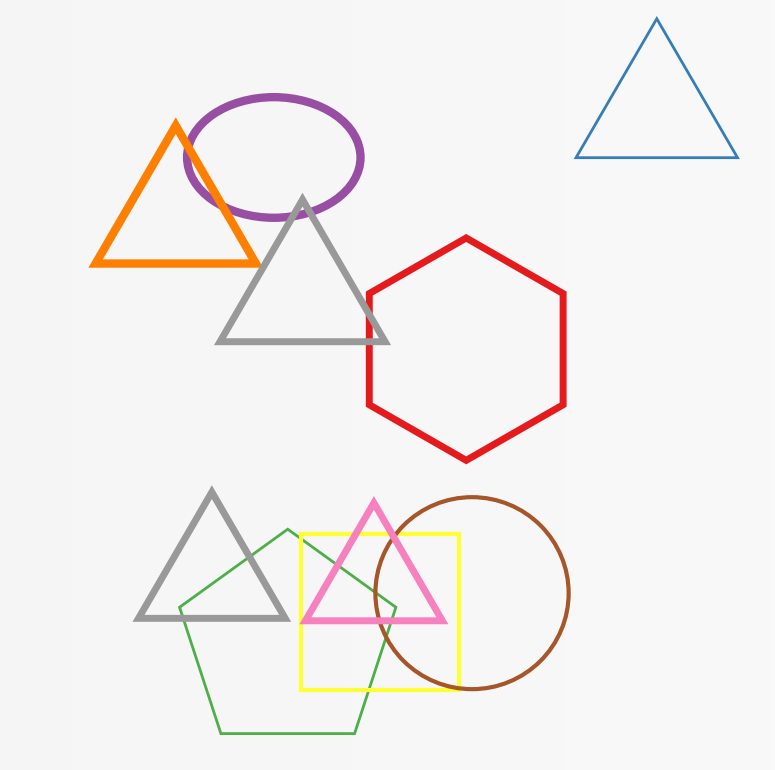[{"shape": "hexagon", "thickness": 2.5, "radius": 0.72, "center": [0.602, 0.547]}, {"shape": "triangle", "thickness": 1, "radius": 0.6, "center": [0.847, 0.855]}, {"shape": "pentagon", "thickness": 1, "radius": 0.73, "center": [0.371, 0.166]}, {"shape": "oval", "thickness": 3, "radius": 0.56, "center": [0.353, 0.796]}, {"shape": "triangle", "thickness": 3, "radius": 0.6, "center": [0.227, 0.717]}, {"shape": "square", "thickness": 1.5, "radius": 0.51, "center": [0.491, 0.205]}, {"shape": "circle", "thickness": 1.5, "radius": 0.62, "center": [0.609, 0.23]}, {"shape": "triangle", "thickness": 2.5, "radius": 0.51, "center": [0.482, 0.245]}, {"shape": "triangle", "thickness": 2.5, "radius": 0.61, "center": [0.39, 0.618]}, {"shape": "triangle", "thickness": 2.5, "radius": 0.55, "center": [0.273, 0.252]}]